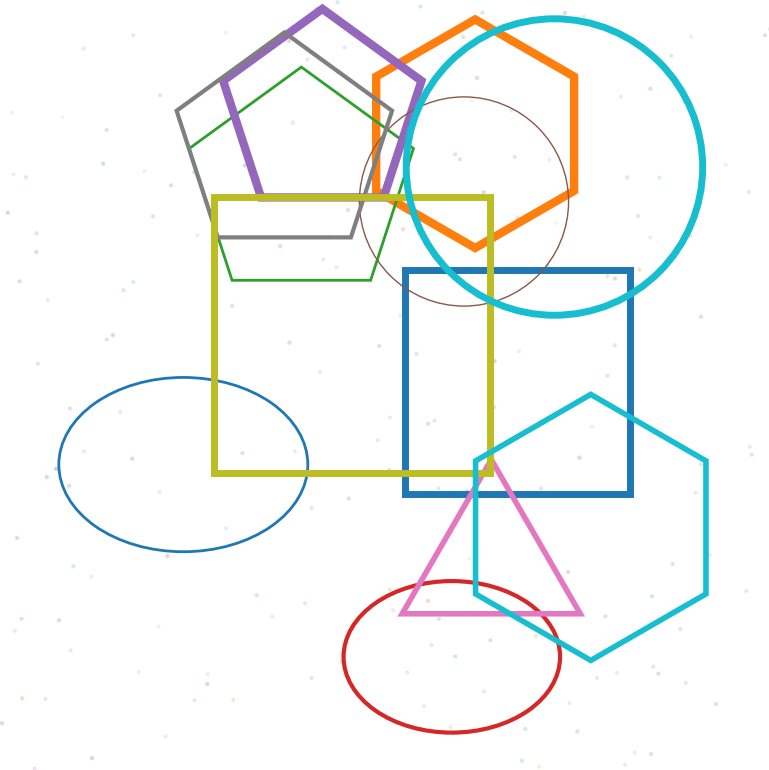[{"shape": "oval", "thickness": 1, "radius": 0.81, "center": [0.238, 0.397]}, {"shape": "square", "thickness": 2.5, "radius": 0.73, "center": [0.672, 0.504]}, {"shape": "hexagon", "thickness": 3, "radius": 0.74, "center": [0.617, 0.826]}, {"shape": "pentagon", "thickness": 1, "radius": 0.77, "center": [0.391, 0.76]}, {"shape": "oval", "thickness": 1.5, "radius": 0.7, "center": [0.587, 0.147]}, {"shape": "pentagon", "thickness": 3, "radius": 0.68, "center": [0.419, 0.853]}, {"shape": "circle", "thickness": 0.5, "radius": 0.68, "center": [0.603, 0.738]}, {"shape": "triangle", "thickness": 2, "radius": 0.67, "center": [0.638, 0.27]}, {"shape": "pentagon", "thickness": 1.5, "radius": 0.74, "center": [0.369, 0.811]}, {"shape": "square", "thickness": 2.5, "radius": 0.9, "center": [0.457, 0.565]}, {"shape": "hexagon", "thickness": 2, "radius": 0.86, "center": [0.767, 0.315]}, {"shape": "circle", "thickness": 2.5, "radius": 0.96, "center": [0.72, 0.783]}]